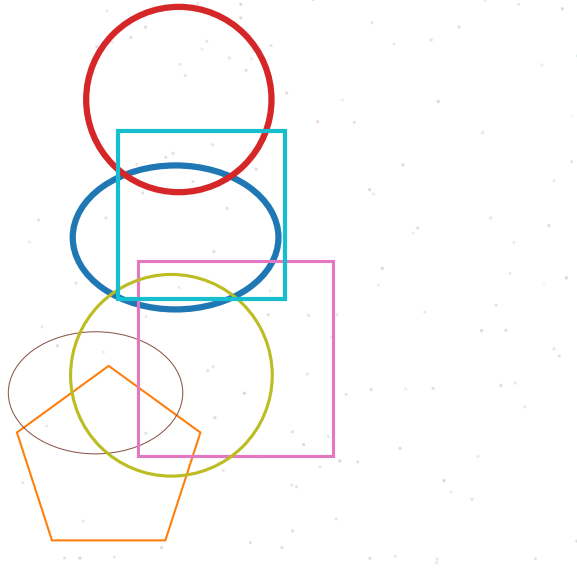[{"shape": "oval", "thickness": 3, "radius": 0.89, "center": [0.304, 0.588]}, {"shape": "pentagon", "thickness": 1, "radius": 0.84, "center": [0.188, 0.199]}, {"shape": "circle", "thickness": 3, "radius": 0.8, "center": [0.31, 0.827]}, {"shape": "oval", "thickness": 0.5, "radius": 0.76, "center": [0.165, 0.319]}, {"shape": "square", "thickness": 1.5, "radius": 0.84, "center": [0.408, 0.378]}, {"shape": "circle", "thickness": 1.5, "radius": 0.87, "center": [0.297, 0.349]}, {"shape": "square", "thickness": 2, "radius": 0.73, "center": [0.349, 0.627]}]